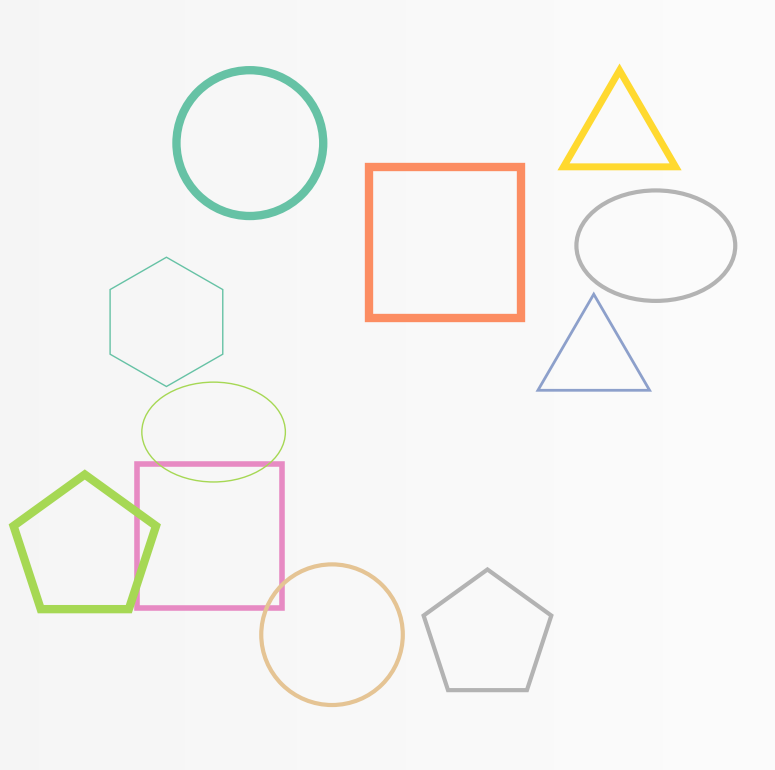[{"shape": "circle", "thickness": 3, "radius": 0.47, "center": [0.322, 0.814]}, {"shape": "hexagon", "thickness": 0.5, "radius": 0.42, "center": [0.215, 0.582]}, {"shape": "square", "thickness": 3, "radius": 0.49, "center": [0.574, 0.686]}, {"shape": "triangle", "thickness": 1, "radius": 0.42, "center": [0.766, 0.535]}, {"shape": "square", "thickness": 2, "radius": 0.47, "center": [0.27, 0.304]}, {"shape": "oval", "thickness": 0.5, "radius": 0.46, "center": [0.276, 0.439]}, {"shape": "pentagon", "thickness": 3, "radius": 0.48, "center": [0.109, 0.287]}, {"shape": "triangle", "thickness": 2.5, "radius": 0.42, "center": [0.799, 0.825]}, {"shape": "circle", "thickness": 1.5, "radius": 0.46, "center": [0.428, 0.176]}, {"shape": "oval", "thickness": 1.5, "radius": 0.51, "center": [0.846, 0.681]}, {"shape": "pentagon", "thickness": 1.5, "radius": 0.43, "center": [0.629, 0.174]}]